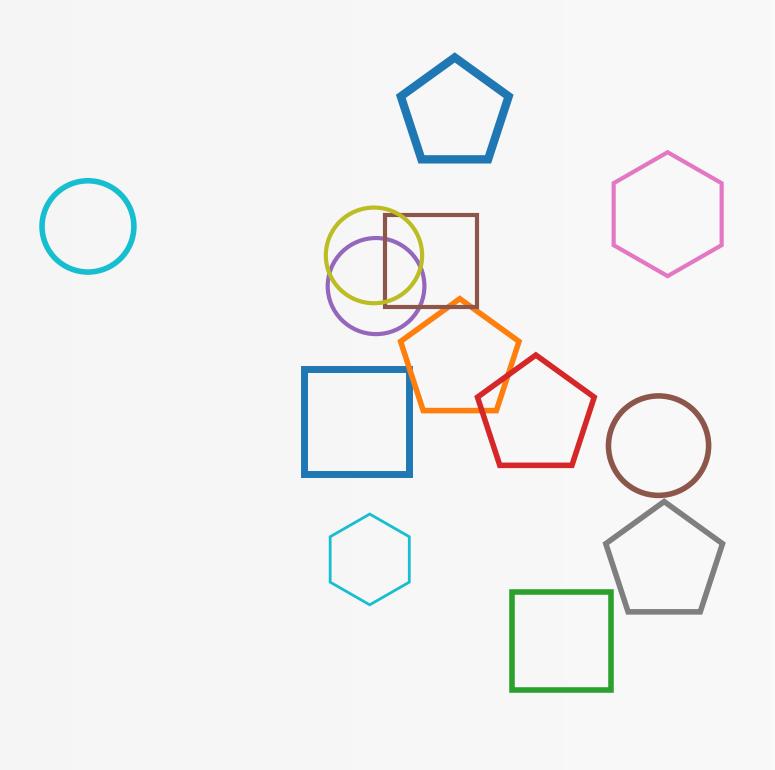[{"shape": "square", "thickness": 2.5, "radius": 0.34, "center": [0.46, 0.453]}, {"shape": "pentagon", "thickness": 3, "radius": 0.37, "center": [0.587, 0.852]}, {"shape": "pentagon", "thickness": 2, "radius": 0.4, "center": [0.593, 0.532]}, {"shape": "square", "thickness": 2, "radius": 0.32, "center": [0.725, 0.167]}, {"shape": "pentagon", "thickness": 2, "radius": 0.4, "center": [0.691, 0.46]}, {"shape": "circle", "thickness": 1.5, "radius": 0.31, "center": [0.485, 0.628]}, {"shape": "circle", "thickness": 2, "radius": 0.32, "center": [0.85, 0.421]}, {"shape": "square", "thickness": 1.5, "radius": 0.3, "center": [0.556, 0.661]}, {"shape": "hexagon", "thickness": 1.5, "radius": 0.4, "center": [0.861, 0.722]}, {"shape": "pentagon", "thickness": 2, "radius": 0.4, "center": [0.857, 0.269]}, {"shape": "circle", "thickness": 1.5, "radius": 0.31, "center": [0.483, 0.668]}, {"shape": "hexagon", "thickness": 1, "radius": 0.29, "center": [0.477, 0.273]}, {"shape": "circle", "thickness": 2, "radius": 0.3, "center": [0.113, 0.706]}]